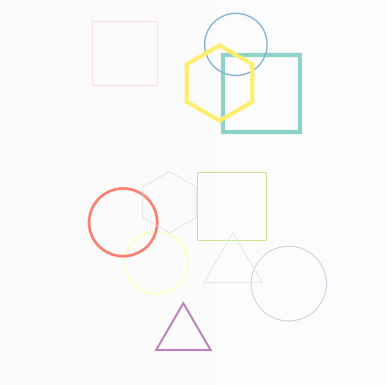[{"shape": "square", "thickness": 3, "radius": 0.5, "center": [0.676, 0.757]}, {"shape": "circle", "thickness": 1, "radius": 0.4, "center": [0.404, 0.318]}, {"shape": "circle", "thickness": 0.5, "radius": 0.49, "center": [0.745, 0.263]}, {"shape": "circle", "thickness": 2, "radius": 0.44, "center": [0.318, 0.422]}, {"shape": "circle", "thickness": 1, "radius": 0.4, "center": [0.609, 0.885]}, {"shape": "square", "thickness": 0.5, "radius": 0.44, "center": [0.597, 0.464]}, {"shape": "square", "thickness": 0.5, "radius": 0.42, "center": [0.321, 0.862]}, {"shape": "hexagon", "thickness": 0.5, "radius": 0.4, "center": [0.437, 0.475]}, {"shape": "triangle", "thickness": 1.5, "radius": 0.41, "center": [0.473, 0.131]}, {"shape": "triangle", "thickness": 0.5, "radius": 0.43, "center": [0.601, 0.31]}, {"shape": "hexagon", "thickness": 3, "radius": 0.49, "center": [0.567, 0.784]}]